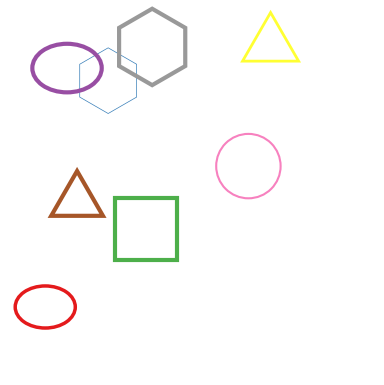[{"shape": "oval", "thickness": 2.5, "radius": 0.39, "center": [0.118, 0.203]}, {"shape": "hexagon", "thickness": 0.5, "radius": 0.43, "center": [0.281, 0.79]}, {"shape": "square", "thickness": 3, "radius": 0.41, "center": [0.379, 0.405]}, {"shape": "oval", "thickness": 3, "radius": 0.45, "center": [0.174, 0.823]}, {"shape": "triangle", "thickness": 2, "radius": 0.42, "center": [0.703, 0.883]}, {"shape": "triangle", "thickness": 3, "radius": 0.39, "center": [0.2, 0.478]}, {"shape": "circle", "thickness": 1.5, "radius": 0.42, "center": [0.645, 0.569]}, {"shape": "hexagon", "thickness": 3, "radius": 0.5, "center": [0.395, 0.878]}]